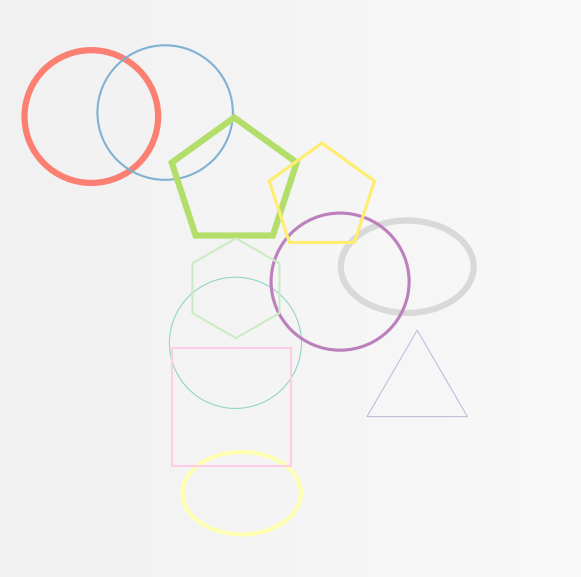[{"shape": "circle", "thickness": 0.5, "radius": 0.57, "center": [0.405, 0.405]}, {"shape": "oval", "thickness": 2, "radius": 0.51, "center": [0.416, 0.145]}, {"shape": "triangle", "thickness": 0.5, "radius": 0.5, "center": [0.718, 0.328]}, {"shape": "circle", "thickness": 3, "radius": 0.57, "center": [0.157, 0.797]}, {"shape": "circle", "thickness": 1, "radius": 0.58, "center": [0.284, 0.804]}, {"shape": "pentagon", "thickness": 3, "radius": 0.56, "center": [0.403, 0.683]}, {"shape": "square", "thickness": 1, "radius": 0.51, "center": [0.398, 0.294]}, {"shape": "oval", "thickness": 3, "radius": 0.57, "center": [0.701, 0.537]}, {"shape": "circle", "thickness": 1.5, "radius": 0.59, "center": [0.585, 0.511]}, {"shape": "hexagon", "thickness": 1, "radius": 0.43, "center": [0.406, 0.5]}, {"shape": "pentagon", "thickness": 1.5, "radius": 0.48, "center": [0.554, 0.656]}]